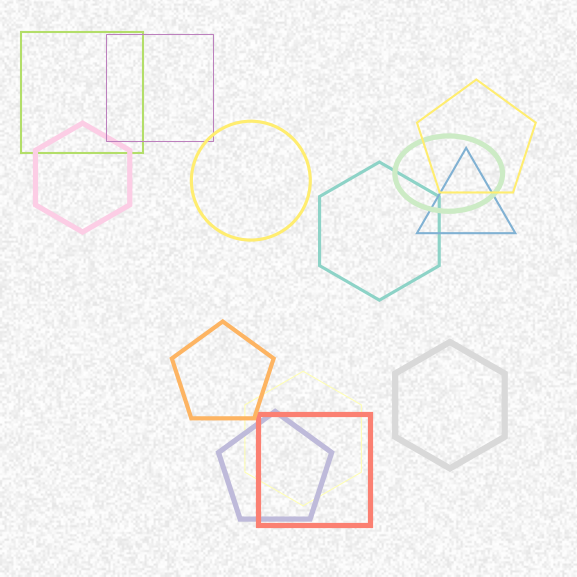[{"shape": "hexagon", "thickness": 1.5, "radius": 0.6, "center": [0.657, 0.599]}, {"shape": "hexagon", "thickness": 0.5, "radius": 0.58, "center": [0.525, 0.24]}, {"shape": "pentagon", "thickness": 2.5, "radius": 0.52, "center": [0.476, 0.184]}, {"shape": "square", "thickness": 2.5, "radius": 0.48, "center": [0.544, 0.186]}, {"shape": "triangle", "thickness": 1, "radius": 0.49, "center": [0.807, 0.645]}, {"shape": "pentagon", "thickness": 2, "radius": 0.46, "center": [0.386, 0.35]}, {"shape": "square", "thickness": 1, "radius": 0.53, "center": [0.143, 0.839]}, {"shape": "hexagon", "thickness": 2.5, "radius": 0.47, "center": [0.143, 0.692]}, {"shape": "hexagon", "thickness": 3, "radius": 0.55, "center": [0.779, 0.298]}, {"shape": "square", "thickness": 0.5, "radius": 0.46, "center": [0.276, 0.848]}, {"shape": "oval", "thickness": 2.5, "radius": 0.47, "center": [0.777, 0.699]}, {"shape": "circle", "thickness": 1.5, "radius": 0.51, "center": [0.434, 0.686]}, {"shape": "pentagon", "thickness": 1, "radius": 0.54, "center": [0.825, 0.753]}]